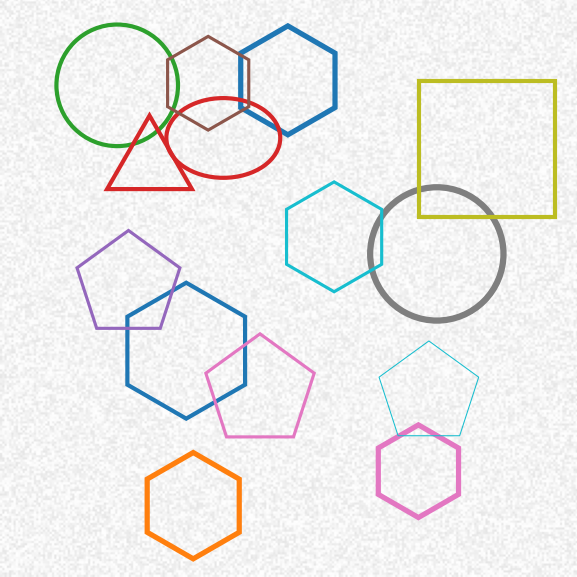[{"shape": "hexagon", "thickness": 2.5, "radius": 0.47, "center": [0.498, 0.86]}, {"shape": "hexagon", "thickness": 2, "radius": 0.59, "center": [0.322, 0.392]}, {"shape": "hexagon", "thickness": 2.5, "radius": 0.46, "center": [0.335, 0.123]}, {"shape": "circle", "thickness": 2, "radius": 0.53, "center": [0.203, 0.851]}, {"shape": "triangle", "thickness": 2, "radius": 0.42, "center": [0.259, 0.714]}, {"shape": "oval", "thickness": 2, "radius": 0.49, "center": [0.387, 0.76]}, {"shape": "pentagon", "thickness": 1.5, "radius": 0.47, "center": [0.222, 0.506]}, {"shape": "hexagon", "thickness": 1.5, "radius": 0.41, "center": [0.36, 0.855]}, {"shape": "hexagon", "thickness": 2.5, "radius": 0.4, "center": [0.725, 0.183]}, {"shape": "pentagon", "thickness": 1.5, "radius": 0.49, "center": [0.45, 0.322]}, {"shape": "circle", "thickness": 3, "radius": 0.58, "center": [0.756, 0.559]}, {"shape": "square", "thickness": 2, "radius": 0.59, "center": [0.844, 0.742]}, {"shape": "pentagon", "thickness": 0.5, "radius": 0.45, "center": [0.743, 0.318]}, {"shape": "hexagon", "thickness": 1.5, "radius": 0.48, "center": [0.579, 0.589]}]